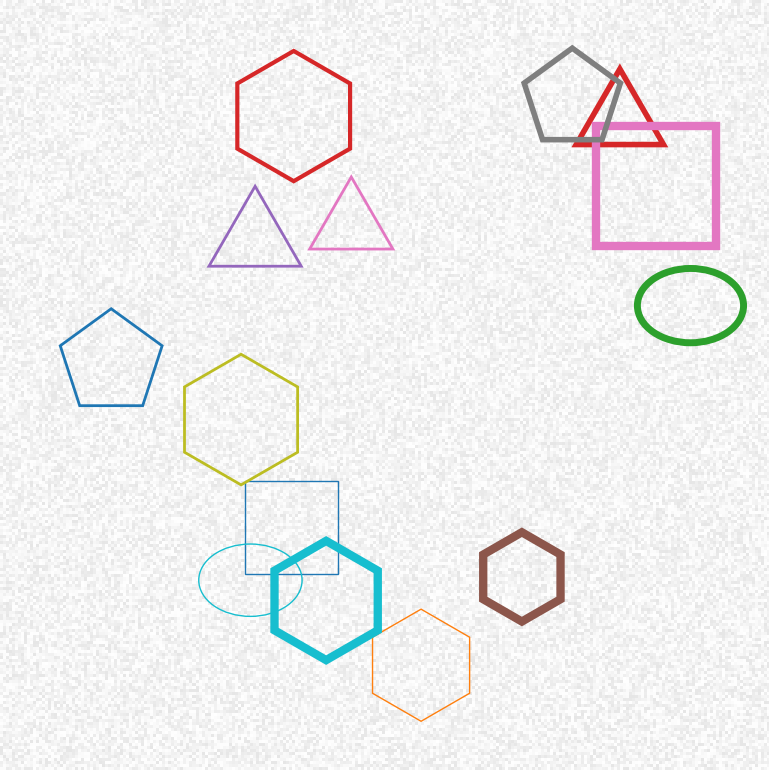[{"shape": "square", "thickness": 0.5, "radius": 0.3, "center": [0.379, 0.315]}, {"shape": "pentagon", "thickness": 1, "radius": 0.35, "center": [0.144, 0.529]}, {"shape": "hexagon", "thickness": 0.5, "radius": 0.36, "center": [0.547, 0.136]}, {"shape": "oval", "thickness": 2.5, "radius": 0.34, "center": [0.897, 0.603]}, {"shape": "hexagon", "thickness": 1.5, "radius": 0.42, "center": [0.381, 0.849]}, {"shape": "triangle", "thickness": 2, "radius": 0.33, "center": [0.805, 0.845]}, {"shape": "triangle", "thickness": 1, "radius": 0.35, "center": [0.331, 0.689]}, {"shape": "hexagon", "thickness": 3, "radius": 0.29, "center": [0.678, 0.251]}, {"shape": "square", "thickness": 3, "radius": 0.39, "center": [0.852, 0.759]}, {"shape": "triangle", "thickness": 1, "radius": 0.31, "center": [0.456, 0.708]}, {"shape": "pentagon", "thickness": 2, "radius": 0.33, "center": [0.743, 0.872]}, {"shape": "hexagon", "thickness": 1, "radius": 0.42, "center": [0.313, 0.455]}, {"shape": "hexagon", "thickness": 3, "radius": 0.39, "center": [0.424, 0.22]}, {"shape": "oval", "thickness": 0.5, "radius": 0.34, "center": [0.325, 0.246]}]